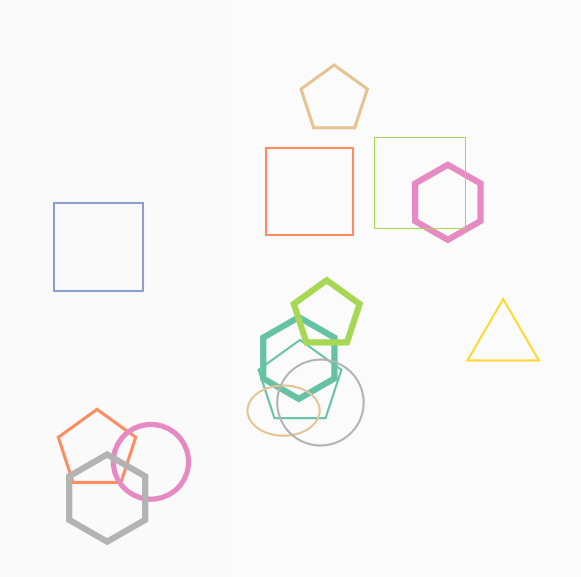[{"shape": "hexagon", "thickness": 3, "radius": 0.35, "center": [0.514, 0.379]}, {"shape": "pentagon", "thickness": 1, "radius": 0.37, "center": [0.516, 0.336]}, {"shape": "square", "thickness": 1, "radius": 0.37, "center": [0.533, 0.668]}, {"shape": "pentagon", "thickness": 1.5, "radius": 0.35, "center": [0.167, 0.22]}, {"shape": "square", "thickness": 1, "radius": 0.38, "center": [0.169, 0.571]}, {"shape": "circle", "thickness": 2.5, "radius": 0.32, "center": [0.26, 0.199]}, {"shape": "hexagon", "thickness": 3, "radius": 0.33, "center": [0.77, 0.649]}, {"shape": "pentagon", "thickness": 3, "radius": 0.3, "center": [0.562, 0.454]}, {"shape": "square", "thickness": 0.5, "radius": 0.39, "center": [0.722, 0.683]}, {"shape": "triangle", "thickness": 1, "radius": 0.35, "center": [0.866, 0.41]}, {"shape": "oval", "thickness": 1, "radius": 0.31, "center": [0.488, 0.288]}, {"shape": "pentagon", "thickness": 1.5, "radius": 0.3, "center": [0.575, 0.826]}, {"shape": "circle", "thickness": 1, "radius": 0.37, "center": [0.551, 0.302]}, {"shape": "hexagon", "thickness": 3, "radius": 0.38, "center": [0.184, 0.137]}]